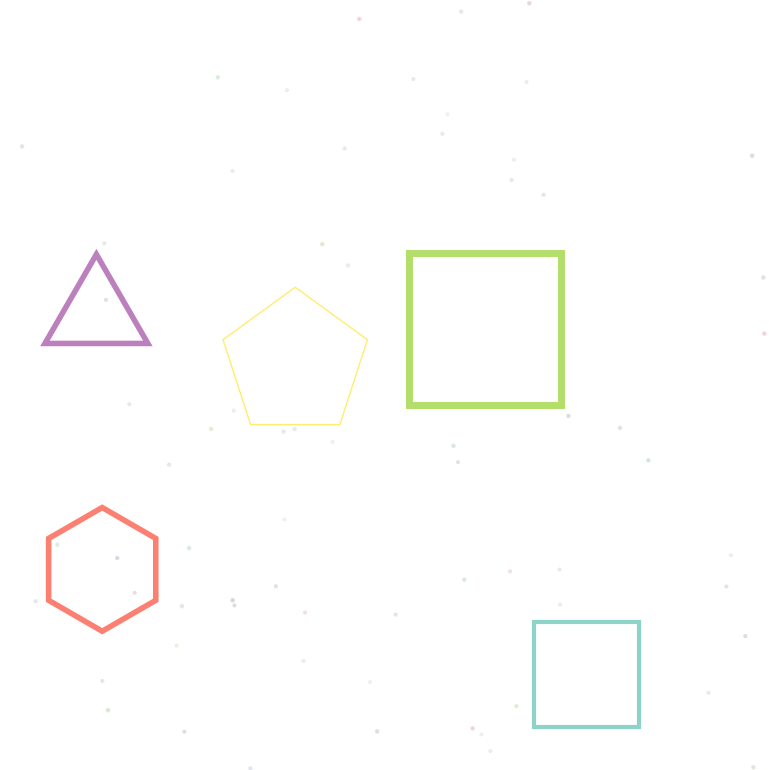[{"shape": "square", "thickness": 1.5, "radius": 0.34, "center": [0.762, 0.124]}, {"shape": "hexagon", "thickness": 2, "radius": 0.4, "center": [0.133, 0.261]}, {"shape": "square", "thickness": 2.5, "radius": 0.49, "center": [0.63, 0.573]}, {"shape": "triangle", "thickness": 2, "radius": 0.39, "center": [0.125, 0.593]}, {"shape": "pentagon", "thickness": 0.5, "radius": 0.49, "center": [0.383, 0.528]}]